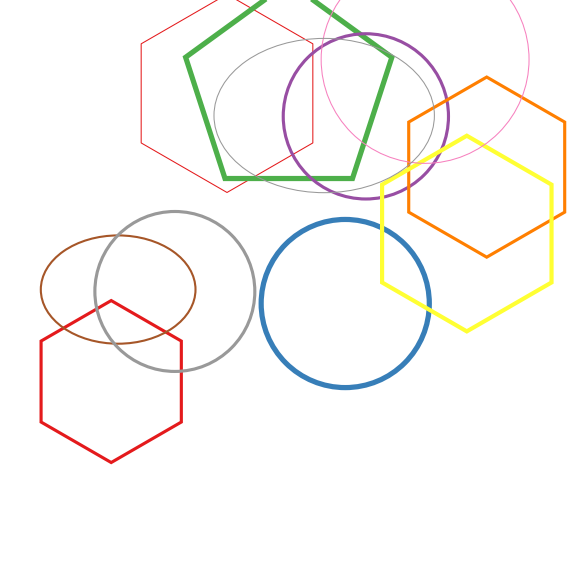[{"shape": "hexagon", "thickness": 0.5, "radius": 0.86, "center": [0.393, 0.837]}, {"shape": "hexagon", "thickness": 1.5, "radius": 0.7, "center": [0.193, 0.338]}, {"shape": "circle", "thickness": 2.5, "radius": 0.73, "center": [0.598, 0.474]}, {"shape": "pentagon", "thickness": 2.5, "radius": 0.94, "center": [0.5, 0.842]}, {"shape": "circle", "thickness": 1.5, "radius": 0.72, "center": [0.634, 0.798]}, {"shape": "hexagon", "thickness": 1.5, "radius": 0.78, "center": [0.843, 0.71]}, {"shape": "hexagon", "thickness": 2, "radius": 0.85, "center": [0.808, 0.595]}, {"shape": "oval", "thickness": 1, "radius": 0.67, "center": [0.205, 0.498]}, {"shape": "circle", "thickness": 0.5, "radius": 0.9, "center": [0.736, 0.896]}, {"shape": "circle", "thickness": 1.5, "radius": 0.69, "center": [0.303, 0.494]}, {"shape": "oval", "thickness": 0.5, "radius": 0.95, "center": [0.561, 0.799]}]